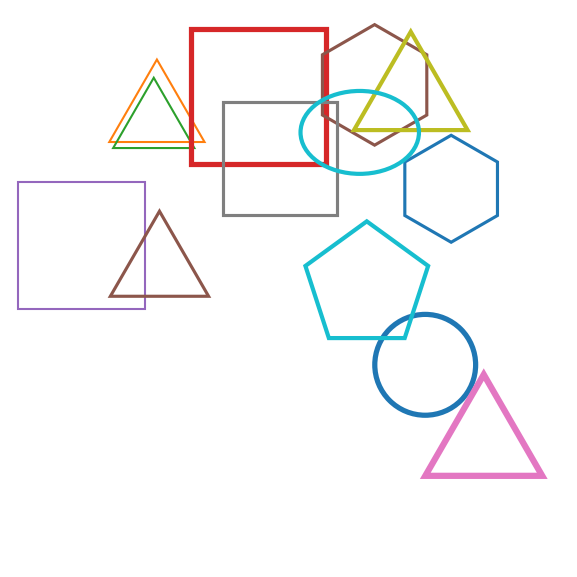[{"shape": "hexagon", "thickness": 1.5, "radius": 0.46, "center": [0.781, 0.672]}, {"shape": "circle", "thickness": 2.5, "radius": 0.44, "center": [0.736, 0.367]}, {"shape": "triangle", "thickness": 1, "radius": 0.48, "center": [0.272, 0.801]}, {"shape": "triangle", "thickness": 1, "radius": 0.41, "center": [0.266, 0.783]}, {"shape": "square", "thickness": 2.5, "radius": 0.58, "center": [0.447, 0.833]}, {"shape": "square", "thickness": 1, "radius": 0.55, "center": [0.141, 0.574]}, {"shape": "hexagon", "thickness": 1.5, "radius": 0.52, "center": [0.649, 0.852]}, {"shape": "triangle", "thickness": 1.5, "radius": 0.49, "center": [0.276, 0.535]}, {"shape": "triangle", "thickness": 3, "radius": 0.58, "center": [0.838, 0.234]}, {"shape": "square", "thickness": 1.5, "radius": 0.49, "center": [0.485, 0.724]}, {"shape": "triangle", "thickness": 2, "radius": 0.57, "center": [0.711, 0.831]}, {"shape": "oval", "thickness": 2, "radius": 0.51, "center": [0.623, 0.77]}, {"shape": "pentagon", "thickness": 2, "radius": 0.56, "center": [0.635, 0.504]}]